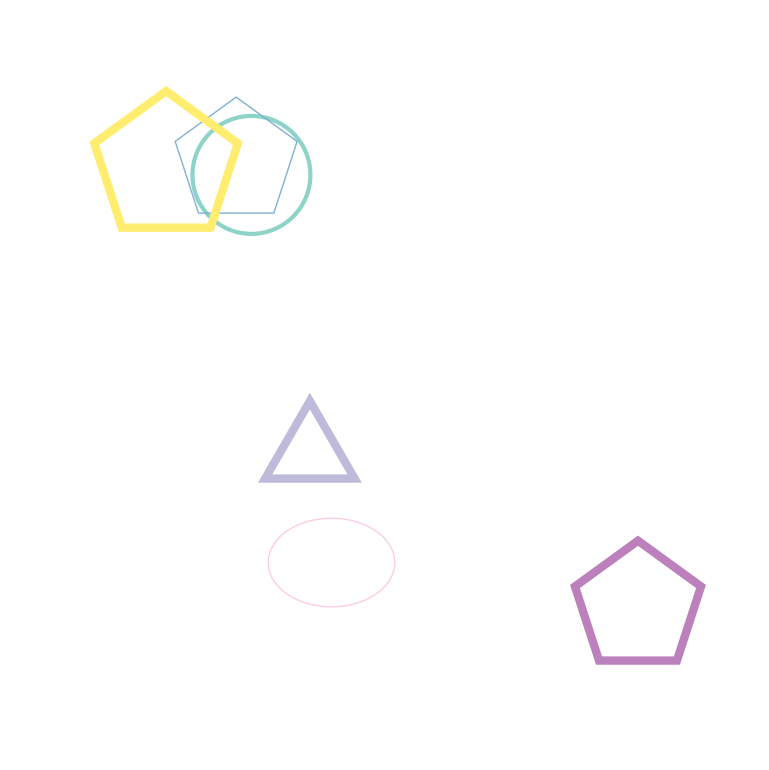[{"shape": "circle", "thickness": 1.5, "radius": 0.38, "center": [0.327, 0.773]}, {"shape": "triangle", "thickness": 3, "radius": 0.34, "center": [0.402, 0.412]}, {"shape": "pentagon", "thickness": 0.5, "radius": 0.42, "center": [0.307, 0.791]}, {"shape": "oval", "thickness": 0.5, "radius": 0.41, "center": [0.431, 0.269]}, {"shape": "pentagon", "thickness": 3, "radius": 0.43, "center": [0.829, 0.212]}, {"shape": "pentagon", "thickness": 3, "radius": 0.49, "center": [0.216, 0.784]}]